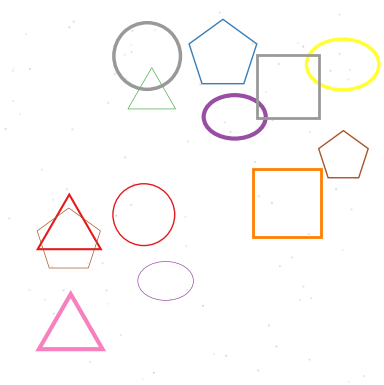[{"shape": "circle", "thickness": 1, "radius": 0.4, "center": [0.374, 0.442]}, {"shape": "triangle", "thickness": 1.5, "radius": 0.47, "center": [0.18, 0.4]}, {"shape": "pentagon", "thickness": 1, "radius": 0.46, "center": [0.579, 0.857]}, {"shape": "triangle", "thickness": 0.5, "radius": 0.36, "center": [0.394, 0.753]}, {"shape": "oval", "thickness": 0.5, "radius": 0.36, "center": [0.43, 0.27]}, {"shape": "oval", "thickness": 3, "radius": 0.4, "center": [0.61, 0.696]}, {"shape": "square", "thickness": 2, "radius": 0.44, "center": [0.746, 0.473]}, {"shape": "oval", "thickness": 2.5, "radius": 0.47, "center": [0.89, 0.833]}, {"shape": "pentagon", "thickness": 0.5, "radius": 0.43, "center": [0.179, 0.374]}, {"shape": "pentagon", "thickness": 1, "radius": 0.34, "center": [0.892, 0.593]}, {"shape": "triangle", "thickness": 3, "radius": 0.48, "center": [0.184, 0.141]}, {"shape": "circle", "thickness": 2.5, "radius": 0.43, "center": [0.382, 0.854]}, {"shape": "square", "thickness": 2, "radius": 0.4, "center": [0.748, 0.775]}]